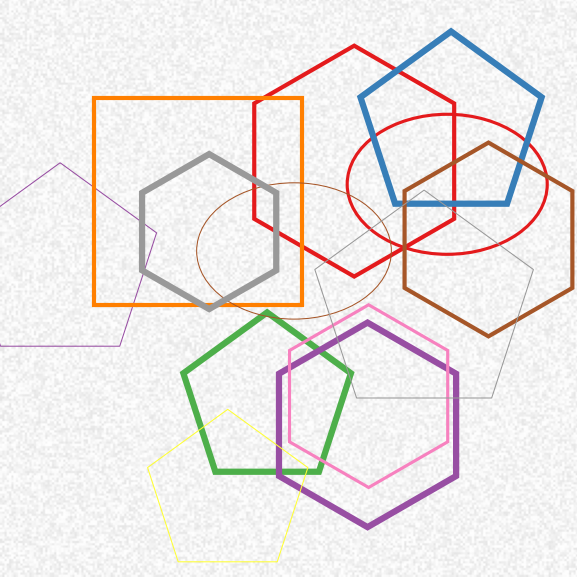[{"shape": "oval", "thickness": 1.5, "radius": 0.87, "center": [0.774, 0.68]}, {"shape": "hexagon", "thickness": 2, "radius": 1.0, "center": [0.613, 0.72]}, {"shape": "pentagon", "thickness": 3, "radius": 0.82, "center": [0.781, 0.78]}, {"shape": "pentagon", "thickness": 3, "radius": 0.76, "center": [0.463, 0.306]}, {"shape": "pentagon", "thickness": 0.5, "radius": 0.88, "center": [0.104, 0.542]}, {"shape": "hexagon", "thickness": 3, "radius": 0.89, "center": [0.636, 0.263]}, {"shape": "square", "thickness": 2, "radius": 0.9, "center": [0.343, 0.65]}, {"shape": "pentagon", "thickness": 0.5, "radius": 0.73, "center": [0.394, 0.144]}, {"shape": "oval", "thickness": 0.5, "radius": 0.84, "center": [0.509, 0.565]}, {"shape": "hexagon", "thickness": 2, "radius": 0.84, "center": [0.846, 0.584]}, {"shape": "hexagon", "thickness": 1.5, "radius": 0.79, "center": [0.638, 0.313]}, {"shape": "pentagon", "thickness": 0.5, "radius": 0.99, "center": [0.734, 0.471]}, {"shape": "hexagon", "thickness": 3, "radius": 0.67, "center": [0.362, 0.598]}]